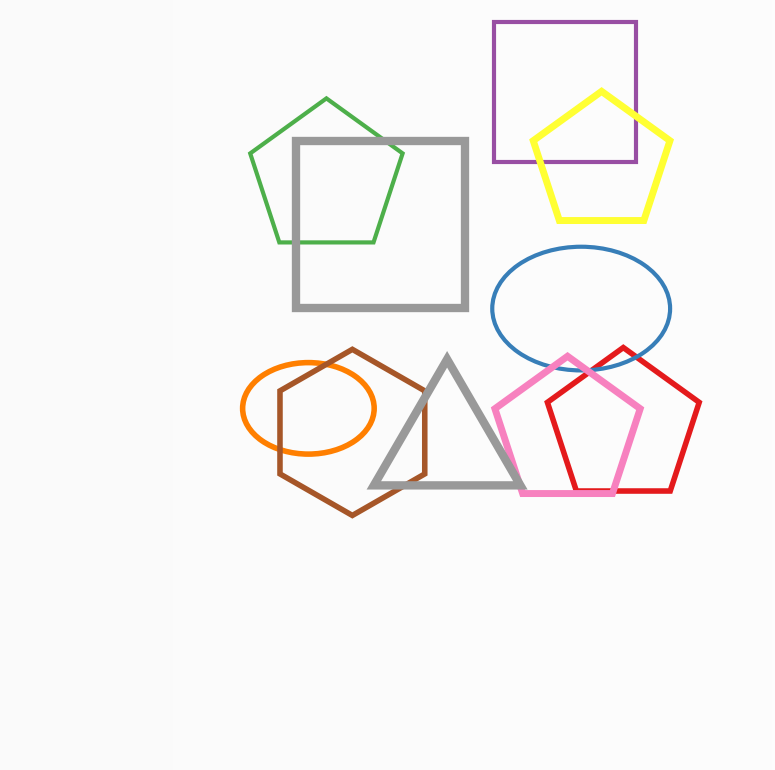[{"shape": "pentagon", "thickness": 2, "radius": 0.51, "center": [0.804, 0.446]}, {"shape": "oval", "thickness": 1.5, "radius": 0.57, "center": [0.75, 0.599]}, {"shape": "pentagon", "thickness": 1.5, "radius": 0.52, "center": [0.421, 0.769]}, {"shape": "square", "thickness": 1.5, "radius": 0.46, "center": [0.729, 0.881]}, {"shape": "oval", "thickness": 2, "radius": 0.42, "center": [0.398, 0.47]}, {"shape": "pentagon", "thickness": 2.5, "radius": 0.46, "center": [0.776, 0.789]}, {"shape": "hexagon", "thickness": 2, "radius": 0.54, "center": [0.455, 0.438]}, {"shape": "pentagon", "thickness": 2.5, "radius": 0.49, "center": [0.732, 0.439]}, {"shape": "triangle", "thickness": 3, "radius": 0.55, "center": [0.577, 0.424]}, {"shape": "square", "thickness": 3, "radius": 0.54, "center": [0.491, 0.709]}]